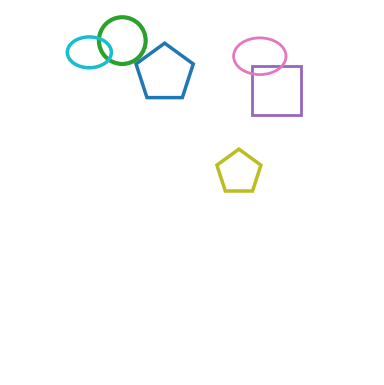[{"shape": "pentagon", "thickness": 2.5, "radius": 0.39, "center": [0.428, 0.81]}, {"shape": "circle", "thickness": 3, "radius": 0.3, "center": [0.318, 0.895]}, {"shape": "square", "thickness": 2, "radius": 0.32, "center": [0.718, 0.765]}, {"shape": "oval", "thickness": 2, "radius": 0.34, "center": [0.675, 0.854]}, {"shape": "pentagon", "thickness": 2.5, "radius": 0.3, "center": [0.621, 0.552]}, {"shape": "oval", "thickness": 2.5, "radius": 0.29, "center": [0.232, 0.864]}]